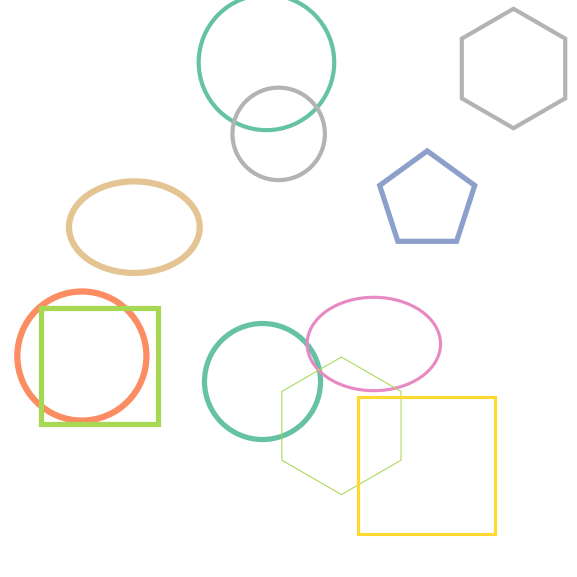[{"shape": "circle", "thickness": 2, "radius": 0.59, "center": [0.461, 0.891]}, {"shape": "circle", "thickness": 2.5, "radius": 0.5, "center": [0.455, 0.339]}, {"shape": "circle", "thickness": 3, "radius": 0.56, "center": [0.142, 0.383]}, {"shape": "pentagon", "thickness": 2.5, "radius": 0.43, "center": [0.74, 0.651]}, {"shape": "oval", "thickness": 1.5, "radius": 0.58, "center": [0.647, 0.403]}, {"shape": "square", "thickness": 2.5, "radius": 0.5, "center": [0.172, 0.366]}, {"shape": "hexagon", "thickness": 0.5, "radius": 0.6, "center": [0.591, 0.262]}, {"shape": "square", "thickness": 1.5, "radius": 0.59, "center": [0.738, 0.193]}, {"shape": "oval", "thickness": 3, "radius": 0.57, "center": [0.233, 0.606]}, {"shape": "circle", "thickness": 2, "radius": 0.4, "center": [0.483, 0.767]}, {"shape": "hexagon", "thickness": 2, "radius": 0.52, "center": [0.889, 0.881]}]